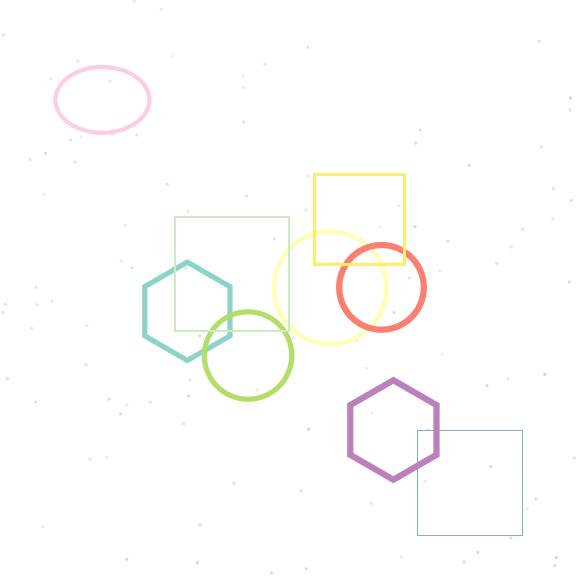[{"shape": "hexagon", "thickness": 2.5, "radius": 0.43, "center": [0.324, 0.46]}, {"shape": "circle", "thickness": 2, "radius": 0.49, "center": [0.572, 0.501]}, {"shape": "circle", "thickness": 3, "radius": 0.37, "center": [0.661, 0.502]}, {"shape": "square", "thickness": 0.5, "radius": 0.45, "center": [0.812, 0.164]}, {"shape": "circle", "thickness": 2.5, "radius": 0.38, "center": [0.43, 0.383]}, {"shape": "oval", "thickness": 2, "radius": 0.41, "center": [0.177, 0.826]}, {"shape": "hexagon", "thickness": 3, "radius": 0.43, "center": [0.681, 0.255]}, {"shape": "square", "thickness": 1, "radius": 0.49, "center": [0.402, 0.525]}, {"shape": "square", "thickness": 1.5, "radius": 0.39, "center": [0.622, 0.62]}]